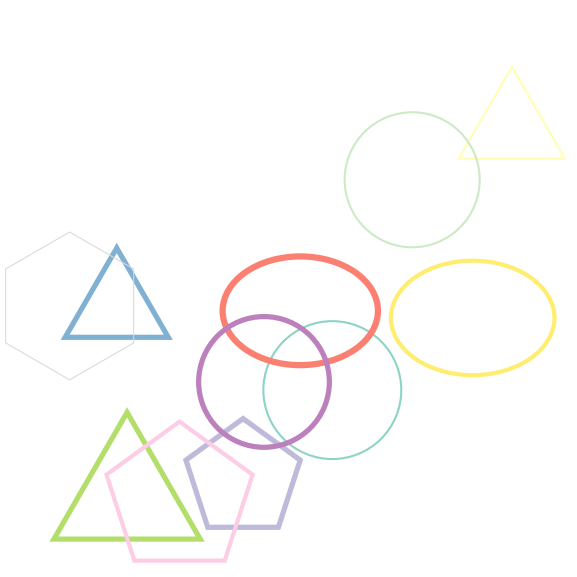[{"shape": "circle", "thickness": 1, "radius": 0.6, "center": [0.575, 0.324]}, {"shape": "triangle", "thickness": 1, "radius": 0.53, "center": [0.886, 0.777]}, {"shape": "pentagon", "thickness": 2.5, "radius": 0.52, "center": [0.421, 0.17]}, {"shape": "oval", "thickness": 3, "radius": 0.67, "center": [0.52, 0.461]}, {"shape": "triangle", "thickness": 2.5, "radius": 0.52, "center": [0.202, 0.467]}, {"shape": "triangle", "thickness": 2.5, "radius": 0.73, "center": [0.22, 0.139]}, {"shape": "pentagon", "thickness": 2, "radius": 0.67, "center": [0.311, 0.136]}, {"shape": "hexagon", "thickness": 0.5, "radius": 0.64, "center": [0.121, 0.469]}, {"shape": "circle", "thickness": 2.5, "radius": 0.57, "center": [0.457, 0.338]}, {"shape": "circle", "thickness": 1, "radius": 0.58, "center": [0.714, 0.688]}, {"shape": "oval", "thickness": 2, "radius": 0.71, "center": [0.819, 0.449]}]